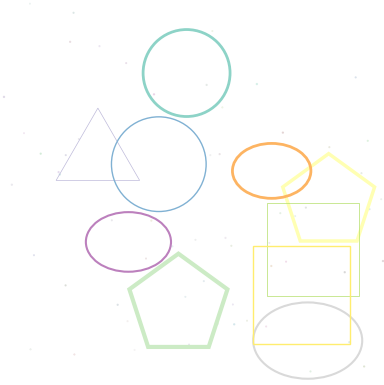[{"shape": "circle", "thickness": 2, "radius": 0.56, "center": [0.485, 0.81]}, {"shape": "pentagon", "thickness": 2.5, "radius": 0.63, "center": [0.854, 0.475]}, {"shape": "triangle", "thickness": 0.5, "radius": 0.63, "center": [0.254, 0.594]}, {"shape": "circle", "thickness": 1, "radius": 0.61, "center": [0.412, 0.574]}, {"shape": "oval", "thickness": 2, "radius": 0.51, "center": [0.706, 0.556]}, {"shape": "square", "thickness": 0.5, "radius": 0.6, "center": [0.813, 0.352]}, {"shape": "oval", "thickness": 1.5, "radius": 0.71, "center": [0.799, 0.115]}, {"shape": "oval", "thickness": 1.5, "radius": 0.55, "center": [0.334, 0.372]}, {"shape": "pentagon", "thickness": 3, "radius": 0.67, "center": [0.463, 0.207]}, {"shape": "square", "thickness": 1, "radius": 0.64, "center": [0.783, 0.234]}]